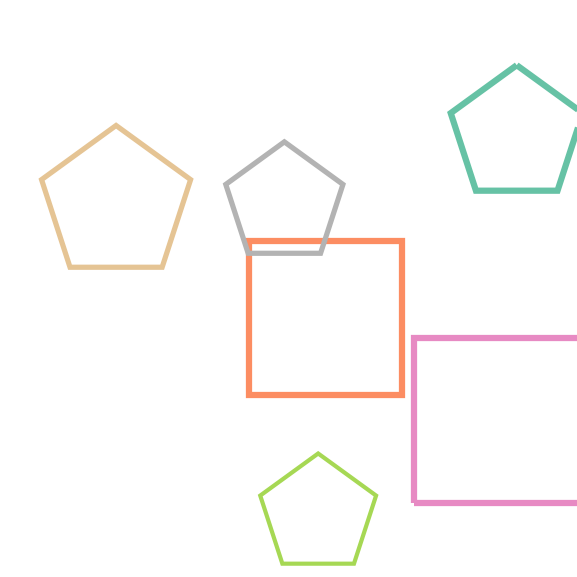[{"shape": "pentagon", "thickness": 3, "radius": 0.6, "center": [0.895, 0.766]}, {"shape": "square", "thickness": 3, "radius": 0.66, "center": [0.564, 0.448]}, {"shape": "square", "thickness": 3, "radius": 0.72, "center": [0.86, 0.271]}, {"shape": "pentagon", "thickness": 2, "radius": 0.53, "center": [0.551, 0.108]}, {"shape": "pentagon", "thickness": 2.5, "radius": 0.68, "center": [0.201, 0.646]}, {"shape": "pentagon", "thickness": 2.5, "radius": 0.53, "center": [0.492, 0.647]}]